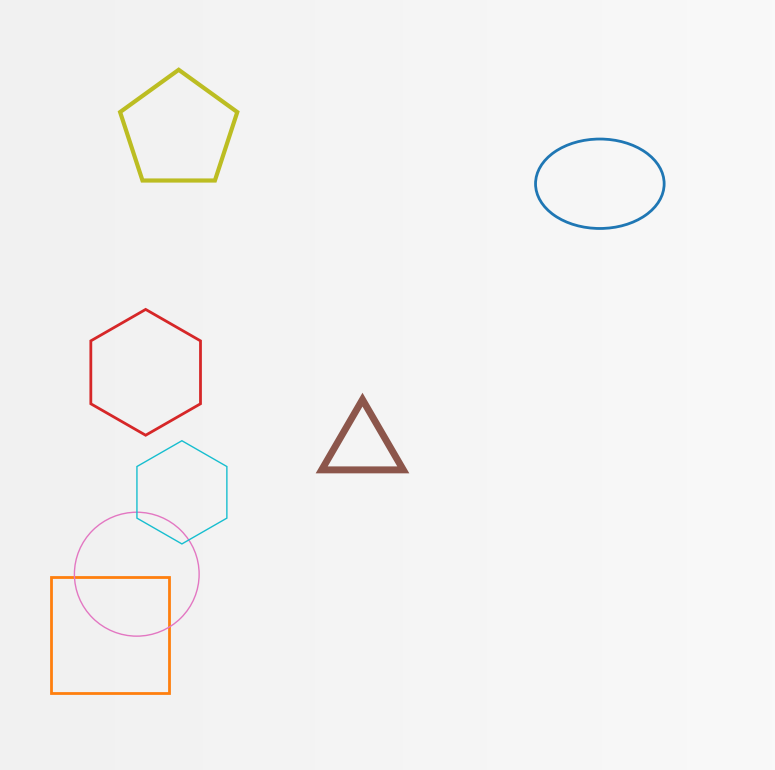[{"shape": "oval", "thickness": 1, "radius": 0.41, "center": [0.774, 0.761]}, {"shape": "square", "thickness": 1, "radius": 0.38, "center": [0.142, 0.175]}, {"shape": "hexagon", "thickness": 1, "radius": 0.41, "center": [0.188, 0.516]}, {"shape": "triangle", "thickness": 2.5, "radius": 0.3, "center": [0.468, 0.42]}, {"shape": "circle", "thickness": 0.5, "radius": 0.4, "center": [0.176, 0.254]}, {"shape": "pentagon", "thickness": 1.5, "radius": 0.4, "center": [0.231, 0.83]}, {"shape": "hexagon", "thickness": 0.5, "radius": 0.34, "center": [0.235, 0.361]}]